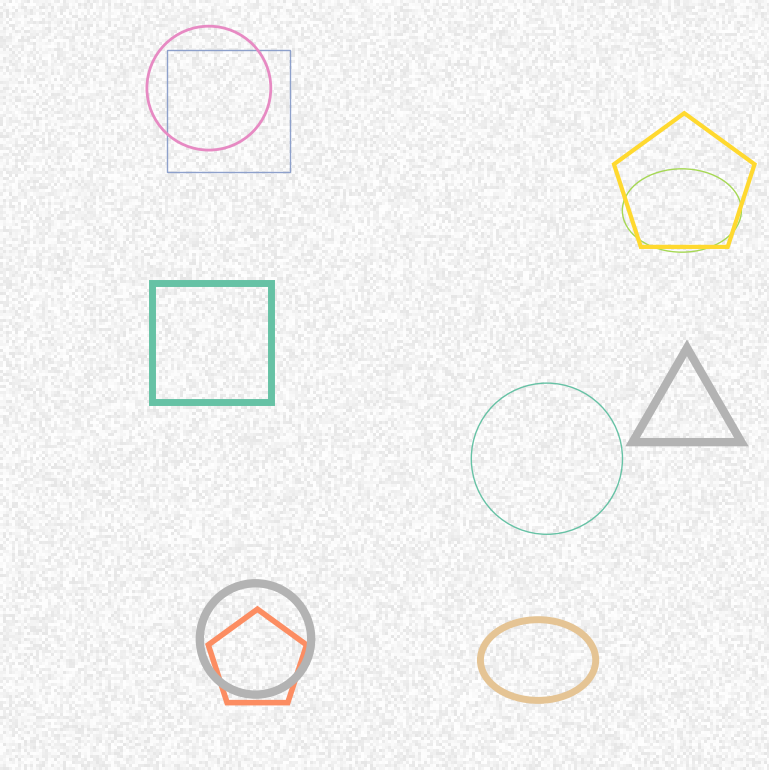[{"shape": "circle", "thickness": 0.5, "radius": 0.49, "center": [0.71, 0.404]}, {"shape": "square", "thickness": 2.5, "radius": 0.39, "center": [0.274, 0.555]}, {"shape": "pentagon", "thickness": 2, "radius": 0.34, "center": [0.334, 0.142]}, {"shape": "square", "thickness": 0.5, "radius": 0.4, "center": [0.297, 0.856]}, {"shape": "circle", "thickness": 1, "radius": 0.4, "center": [0.271, 0.886]}, {"shape": "oval", "thickness": 0.5, "radius": 0.39, "center": [0.886, 0.727]}, {"shape": "pentagon", "thickness": 1.5, "radius": 0.48, "center": [0.889, 0.757]}, {"shape": "oval", "thickness": 2.5, "radius": 0.37, "center": [0.699, 0.143]}, {"shape": "triangle", "thickness": 3, "radius": 0.41, "center": [0.892, 0.467]}, {"shape": "circle", "thickness": 3, "radius": 0.36, "center": [0.332, 0.17]}]